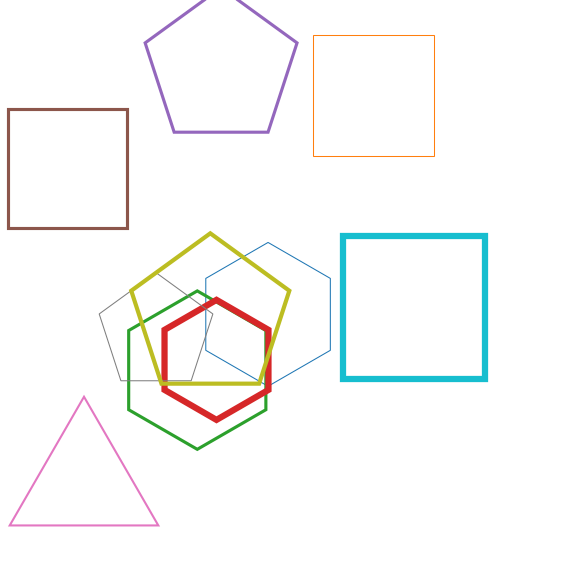[{"shape": "hexagon", "thickness": 0.5, "radius": 0.62, "center": [0.464, 0.455]}, {"shape": "square", "thickness": 0.5, "radius": 0.52, "center": [0.647, 0.833]}, {"shape": "hexagon", "thickness": 1.5, "radius": 0.69, "center": [0.342, 0.358]}, {"shape": "hexagon", "thickness": 3, "radius": 0.52, "center": [0.375, 0.376]}, {"shape": "pentagon", "thickness": 1.5, "radius": 0.69, "center": [0.383, 0.882]}, {"shape": "square", "thickness": 1.5, "radius": 0.52, "center": [0.118, 0.707]}, {"shape": "triangle", "thickness": 1, "radius": 0.74, "center": [0.145, 0.164]}, {"shape": "pentagon", "thickness": 0.5, "radius": 0.52, "center": [0.27, 0.424]}, {"shape": "pentagon", "thickness": 2, "radius": 0.72, "center": [0.364, 0.451]}, {"shape": "square", "thickness": 3, "radius": 0.62, "center": [0.717, 0.467]}]